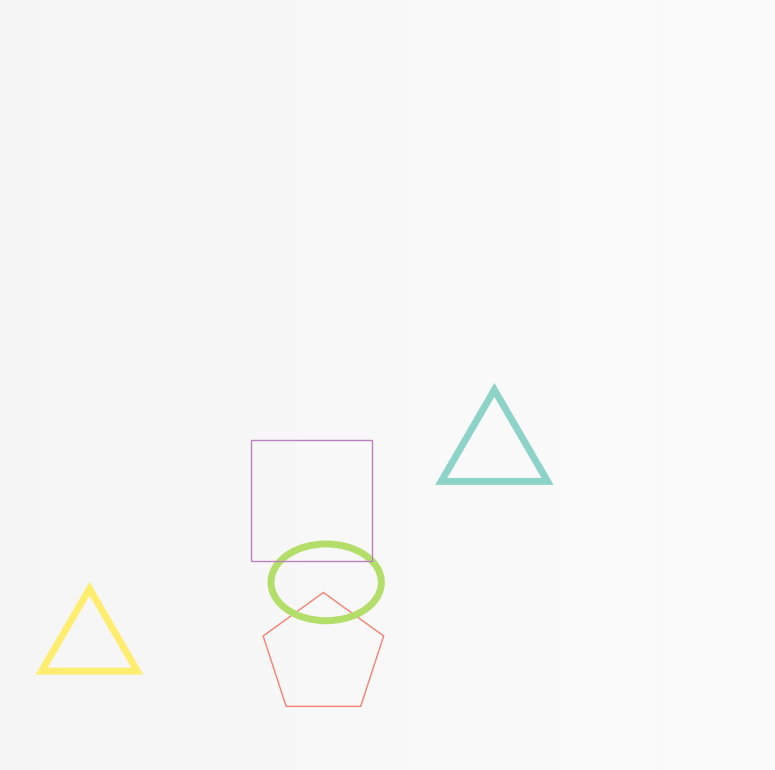[{"shape": "triangle", "thickness": 2.5, "radius": 0.4, "center": [0.638, 0.414]}, {"shape": "pentagon", "thickness": 0.5, "radius": 0.41, "center": [0.417, 0.149]}, {"shape": "oval", "thickness": 2.5, "radius": 0.36, "center": [0.421, 0.244]}, {"shape": "square", "thickness": 0.5, "radius": 0.39, "center": [0.402, 0.35]}, {"shape": "triangle", "thickness": 2.5, "radius": 0.36, "center": [0.116, 0.164]}]